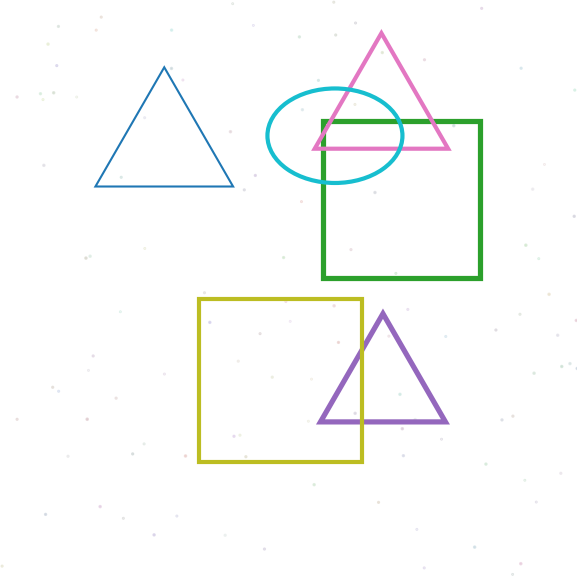[{"shape": "triangle", "thickness": 1, "radius": 0.69, "center": [0.284, 0.745]}, {"shape": "square", "thickness": 2.5, "radius": 0.68, "center": [0.695, 0.654]}, {"shape": "triangle", "thickness": 2.5, "radius": 0.62, "center": [0.663, 0.331]}, {"shape": "triangle", "thickness": 2, "radius": 0.67, "center": [0.66, 0.808]}, {"shape": "square", "thickness": 2, "radius": 0.71, "center": [0.485, 0.34]}, {"shape": "oval", "thickness": 2, "radius": 0.58, "center": [0.58, 0.764]}]